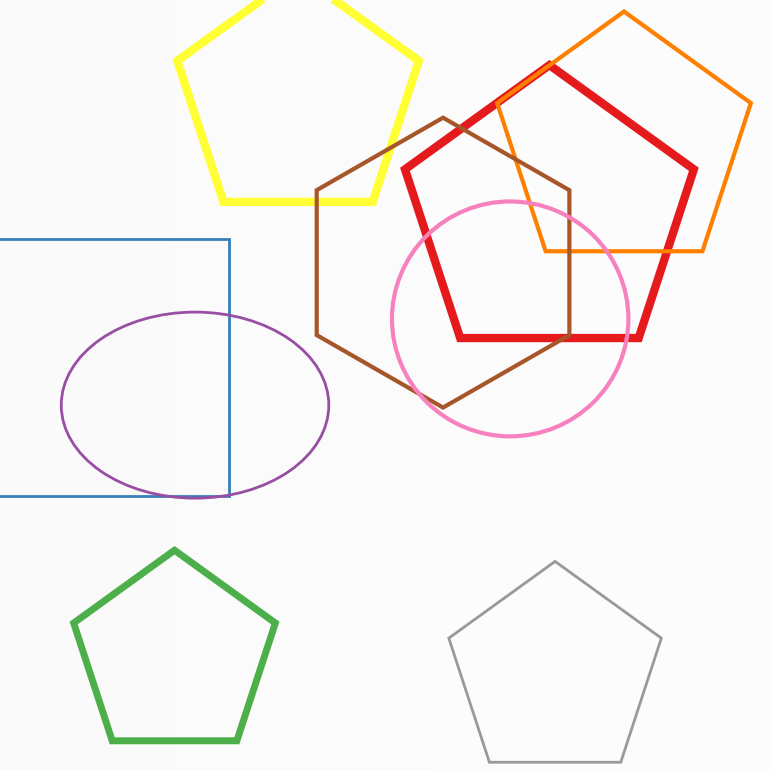[{"shape": "pentagon", "thickness": 3, "radius": 0.98, "center": [0.709, 0.72]}, {"shape": "square", "thickness": 1, "radius": 0.83, "center": [0.128, 0.522]}, {"shape": "pentagon", "thickness": 2.5, "radius": 0.68, "center": [0.225, 0.149]}, {"shape": "oval", "thickness": 1, "radius": 0.86, "center": [0.252, 0.474]}, {"shape": "pentagon", "thickness": 1.5, "radius": 0.86, "center": [0.805, 0.813]}, {"shape": "pentagon", "thickness": 3, "radius": 0.82, "center": [0.385, 0.87]}, {"shape": "hexagon", "thickness": 1.5, "radius": 0.94, "center": [0.572, 0.659]}, {"shape": "circle", "thickness": 1.5, "radius": 0.76, "center": [0.658, 0.586]}, {"shape": "pentagon", "thickness": 1, "radius": 0.72, "center": [0.716, 0.127]}]